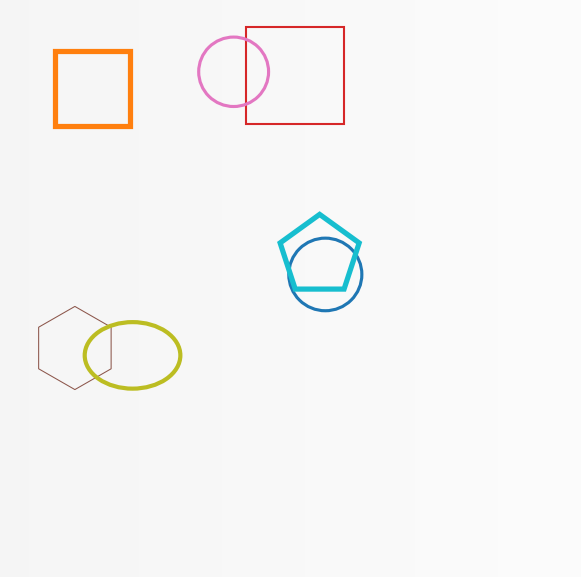[{"shape": "circle", "thickness": 1.5, "radius": 0.31, "center": [0.56, 0.524]}, {"shape": "square", "thickness": 2.5, "radius": 0.32, "center": [0.159, 0.846]}, {"shape": "square", "thickness": 1, "radius": 0.42, "center": [0.507, 0.868]}, {"shape": "hexagon", "thickness": 0.5, "radius": 0.36, "center": [0.129, 0.397]}, {"shape": "circle", "thickness": 1.5, "radius": 0.3, "center": [0.402, 0.875]}, {"shape": "oval", "thickness": 2, "radius": 0.41, "center": [0.228, 0.384]}, {"shape": "pentagon", "thickness": 2.5, "radius": 0.36, "center": [0.55, 0.556]}]